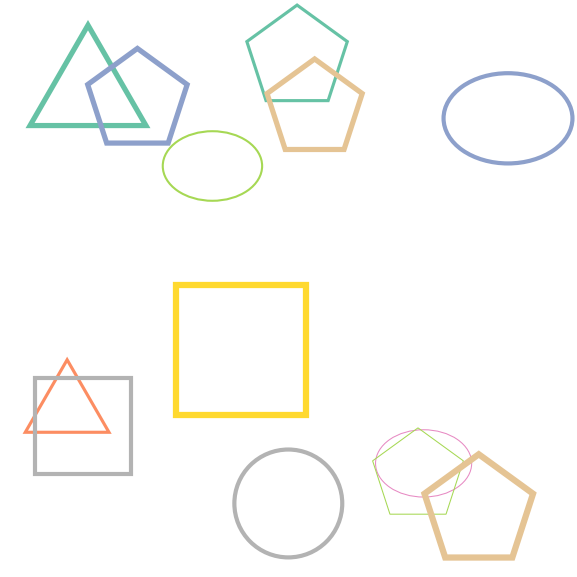[{"shape": "triangle", "thickness": 2.5, "radius": 0.58, "center": [0.152, 0.84]}, {"shape": "pentagon", "thickness": 1.5, "radius": 0.46, "center": [0.514, 0.899]}, {"shape": "triangle", "thickness": 1.5, "radius": 0.42, "center": [0.116, 0.292]}, {"shape": "oval", "thickness": 2, "radius": 0.56, "center": [0.88, 0.794]}, {"shape": "pentagon", "thickness": 2.5, "radius": 0.45, "center": [0.238, 0.825]}, {"shape": "oval", "thickness": 0.5, "radius": 0.42, "center": [0.734, 0.197]}, {"shape": "pentagon", "thickness": 0.5, "radius": 0.41, "center": [0.724, 0.176]}, {"shape": "oval", "thickness": 1, "radius": 0.43, "center": [0.368, 0.712]}, {"shape": "square", "thickness": 3, "radius": 0.56, "center": [0.417, 0.392]}, {"shape": "pentagon", "thickness": 3, "radius": 0.49, "center": [0.829, 0.114]}, {"shape": "pentagon", "thickness": 2.5, "radius": 0.43, "center": [0.545, 0.81]}, {"shape": "square", "thickness": 2, "radius": 0.42, "center": [0.143, 0.261]}, {"shape": "circle", "thickness": 2, "radius": 0.47, "center": [0.499, 0.127]}]